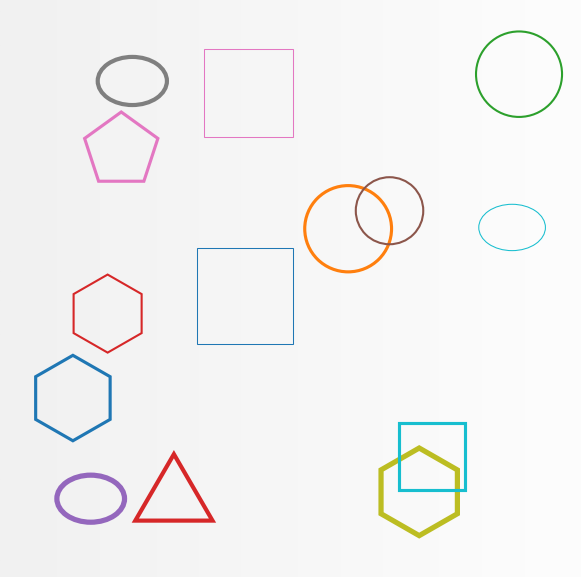[{"shape": "hexagon", "thickness": 1.5, "radius": 0.37, "center": [0.125, 0.31]}, {"shape": "square", "thickness": 0.5, "radius": 0.41, "center": [0.421, 0.486]}, {"shape": "circle", "thickness": 1.5, "radius": 0.37, "center": [0.599, 0.603]}, {"shape": "circle", "thickness": 1, "radius": 0.37, "center": [0.893, 0.871]}, {"shape": "triangle", "thickness": 2, "radius": 0.38, "center": [0.299, 0.136]}, {"shape": "hexagon", "thickness": 1, "radius": 0.34, "center": [0.185, 0.456]}, {"shape": "oval", "thickness": 2.5, "radius": 0.29, "center": [0.156, 0.136]}, {"shape": "circle", "thickness": 1, "radius": 0.29, "center": [0.67, 0.634]}, {"shape": "square", "thickness": 0.5, "radius": 0.38, "center": [0.428, 0.838]}, {"shape": "pentagon", "thickness": 1.5, "radius": 0.33, "center": [0.209, 0.739]}, {"shape": "oval", "thickness": 2, "radius": 0.3, "center": [0.228, 0.859]}, {"shape": "hexagon", "thickness": 2.5, "radius": 0.38, "center": [0.721, 0.147]}, {"shape": "square", "thickness": 1.5, "radius": 0.29, "center": [0.743, 0.209]}, {"shape": "oval", "thickness": 0.5, "radius": 0.29, "center": [0.881, 0.605]}]